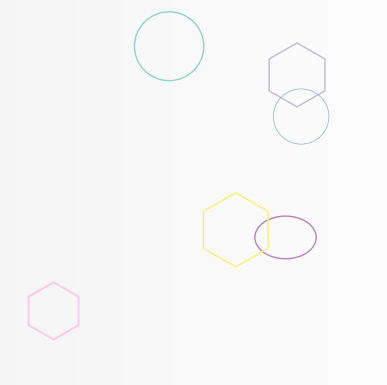[{"shape": "circle", "thickness": 1, "radius": 0.45, "center": [0.436, 0.88]}, {"shape": "hexagon", "thickness": 1, "radius": 0.42, "center": [0.767, 0.805]}, {"shape": "circle", "thickness": 0.5, "radius": 0.36, "center": [0.777, 0.697]}, {"shape": "hexagon", "thickness": 1.5, "radius": 0.37, "center": [0.138, 0.193]}, {"shape": "oval", "thickness": 1, "radius": 0.4, "center": [0.737, 0.383]}, {"shape": "hexagon", "thickness": 1, "radius": 0.48, "center": [0.608, 0.403]}]